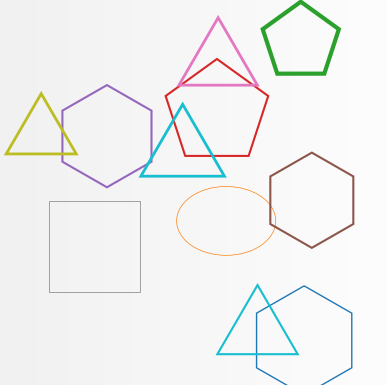[{"shape": "hexagon", "thickness": 1, "radius": 0.71, "center": [0.785, 0.116]}, {"shape": "oval", "thickness": 0.5, "radius": 0.64, "center": [0.584, 0.426]}, {"shape": "pentagon", "thickness": 3, "radius": 0.52, "center": [0.776, 0.892]}, {"shape": "pentagon", "thickness": 1.5, "radius": 0.7, "center": [0.56, 0.708]}, {"shape": "hexagon", "thickness": 1.5, "radius": 0.66, "center": [0.276, 0.646]}, {"shape": "hexagon", "thickness": 1.5, "radius": 0.62, "center": [0.805, 0.48]}, {"shape": "triangle", "thickness": 2, "radius": 0.58, "center": [0.563, 0.837]}, {"shape": "square", "thickness": 0.5, "radius": 0.59, "center": [0.244, 0.36]}, {"shape": "triangle", "thickness": 2, "radius": 0.52, "center": [0.106, 0.652]}, {"shape": "triangle", "thickness": 2, "radius": 0.62, "center": [0.471, 0.605]}, {"shape": "triangle", "thickness": 1.5, "radius": 0.6, "center": [0.665, 0.14]}]